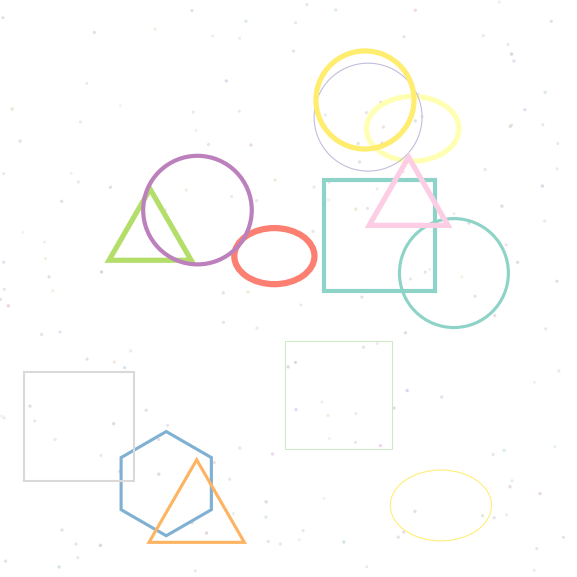[{"shape": "circle", "thickness": 1.5, "radius": 0.47, "center": [0.786, 0.526]}, {"shape": "square", "thickness": 2, "radius": 0.48, "center": [0.657, 0.591]}, {"shape": "oval", "thickness": 2.5, "radius": 0.4, "center": [0.715, 0.776]}, {"shape": "circle", "thickness": 0.5, "radius": 0.47, "center": [0.637, 0.796]}, {"shape": "oval", "thickness": 3, "radius": 0.35, "center": [0.475, 0.556]}, {"shape": "hexagon", "thickness": 1.5, "radius": 0.45, "center": [0.288, 0.162]}, {"shape": "triangle", "thickness": 1.5, "radius": 0.48, "center": [0.341, 0.108]}, {"shape": "triangle", "thickness": 2.5, "radius": 0.41, "center": [0.26, 0.59]}, {"shape": "triangle", "thickness": 2.5, "radius": 0.39, "center": [0.707, 0.648]}, {"shape": "square", "thickness": 1, "radius": 0.47, "center": [0.137, 0.261]}, {"shape": "circle", "thickness": 2, "radius": 0.47, "center": [0.342, 0.635]}, {"shape": "square", "thickness": 0.5, "radius": 0.46, "center": [0.586, 0.315]}, {"shape": "circle", "thickness": 2.5, "radius": 0.42, "center": [0.632, 0.826]}, {"shape": "oval", "thickness": 0.5, "radius": 0.44, "center": [0.763, 0.124]}]